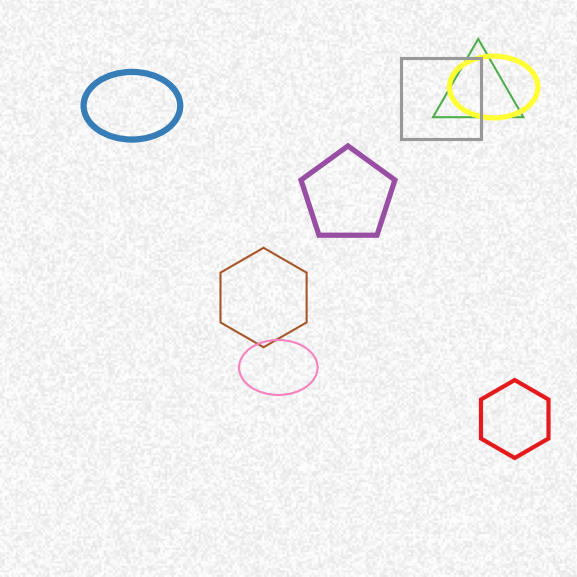[{"shape": "hexagon", "thickness": 2, "radius": 0.34, "center": [0.891, 0.274]}, {"shape": "oval", "thickness": 3, "radius": 0.42, "center": [0.228, 0.816]}, {"shape": "triangle", "thickness": 1, "radius": 0.45, "center": [0.828, 0.841]}, {"shape": "pentagon", "thickness": 2.5, "radius": 0.43, "center": [0.603, 0.661]}, {"shape": "oval", "thickness": 2.5, "radius": 0.38, "center": [0.855, 0.848]}, {"shape": "hexagon", "thickness": 1, "radius": 0.43, "center": [0.456, 0.484]}, {"shape": "oval", "thickness": 1, "radius": 0.34, "center": [0.482, 0.363]}, {"shape": "square", "thickness": 1.5, "radius": 0.35, "center": [0.764, 0.828]}]